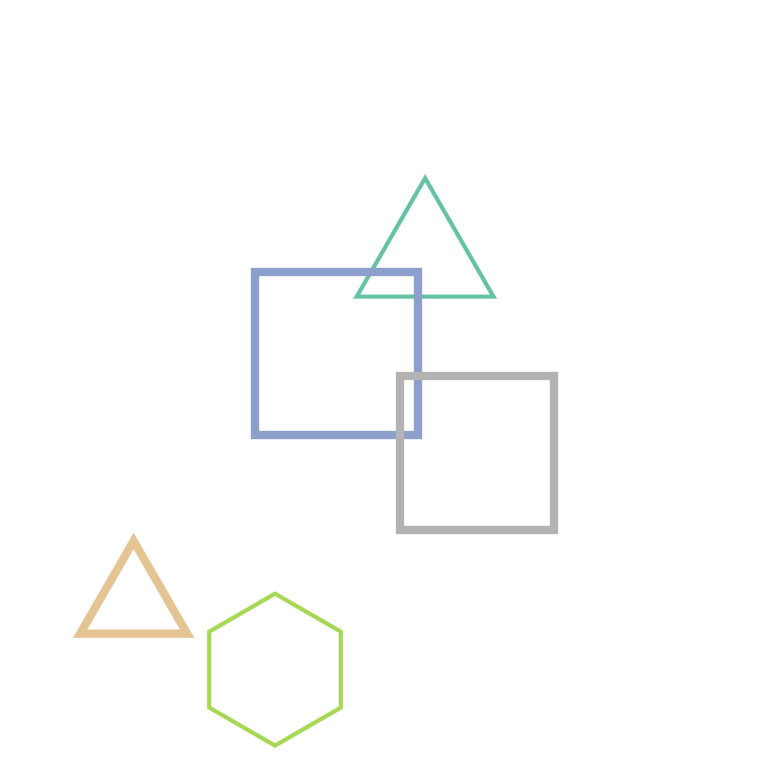[{"shape": "triangle", "thickness": 1.5, "radius": 0.51, "center": [0.552, 0.666]}, {"shape": "square", "thickness": 3, "radius": 0.53, "center": [0.438, 0.54]}, {"shape": "hexagon", "thickness": 1.5, "radius": 0.49, "center": [0.357, 0.13]}, {"shape": "triangle", "thickness": 3, "radius": 0.4, "center": [0.174, 0.217]}, {"shape": "square", "thickness": 3, "radius": 0.5, "center": [0.62, 0.412]}]